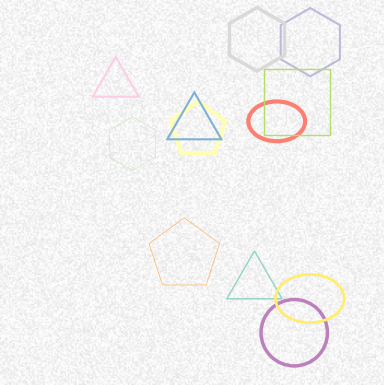[{"shape": "triangle", "thickness": 1, "radius": 0.41, "center": [0.661, 0.265]}, {"shape": "pentagon", "thickness": 3, "radius": 0.37, "center": [0.514, 0.663]}, {"shape": "hexagon", "thickness": 1.5, "radius": 0.44, "center": [0.806, 0.89]}, {"shape": "oval", "thickness": 3, "radius": 0.37, "center": [0.719, 0.685]}, {"shape": "triangle", "thickness": 1.5, "radius": 0.41, "center": [0.505, 0.679]}, {"shape": "pentagon", "thickness": 0.5, "radius": 0.48, "center": [0.479, 0.338]}, {"shape": "square", "thickness": 1, "radius": 0.43, "center": [0.771, 0.735]}, {"shape": "triangle", "thickness": 1.5, "radius": 0.35, "center": [0.301, 0.783]}, {"shape": "hexagon", "thickness": 2.5, "radius": 0.41, "center": [0.668, 0.898]}, {"shape": "circle", "thickness": 2.5, "radius": 0.43, "center": [0.764, 0.136]}, {"shape": "hexagon", "thickness": 0.5, "radius": 0.35, "center": [0.344, 0.627]}, {"shape": "oval", "thickness": 2, "radius": 0.45, "center": [0.805, 0.225]}]